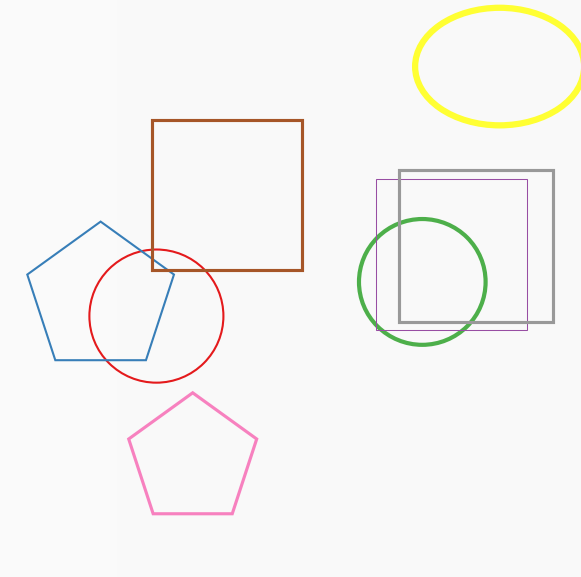[{"shape": "circle", "thickness": 1, "radius": 0.58, "center": [0.269, 0.452]}, {"shape": "pentagon", "thickness": 1, "radius": 0.66, "center": [0.173, 0.483]}, {"shape": "circle", "thickness": 2, "radius": 0.54, "center": [0.727, 0.511]}, {"shape": "square", "thickness": 0.5, "radius": 0.65, "center": [0.777, 0.559]}, {"shape": "oval", "thickness": 3, "radius": 0.73, "center": [0.86, 0.884]}, {"shape": "square", "thickness": 1.5, "radius": 0.65, "center": [0.391, 0.661]}, {"shape": "pentagon", "thickness": 1.5, "radius": 0.58, "center": [0.332, 0.203]}, {"shape": "square", "thickness": 1.5, "radius": 0.66, "center": [0.819, 0.574]}]